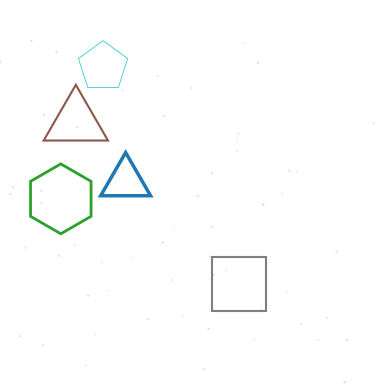[{"shape": "triangle", "thickness": 2.5, "radius": 0.37, "center": [0.326, 0.529]}, {"shape": "hexagon", "thickness": 2, "radius": 0.45, "center": [0.158, 0.484]}, {"shape": "triangle", "thickness": 1.5, "radius": 0.48, "center": [0.197, 0.683]}, {"shape": "square", "thickness": 1.5, "radius": 0.35, "center": [0.621, 0.263]}, {"shape": "pentagon", "thickness": 0.5, "radius": 0.34, "center": [0.268, 0.827]}]